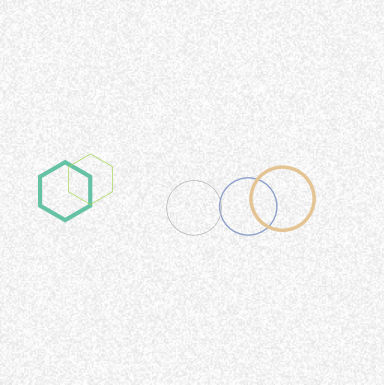[{"shape": "hexagon", "thickness": 3, "radius": 0.38, "center": [0.169, 0.503]}, {"shape": "circle", "thickness": 1, "radius": 0.37, "center": [0.645, 0.464]}, {"shape": "hexagon", "thickness": 0.5, "radius": 0.33, "center": [0.235, 0.534]}, {"shape": "circle", "thickness": 2.5, "radius": 0.41, "center": [0.734, 0.484]}, {"shape": "circle", "thickness": 0.5, "radius": 0.36, "center": [0.504, 0.46]}]